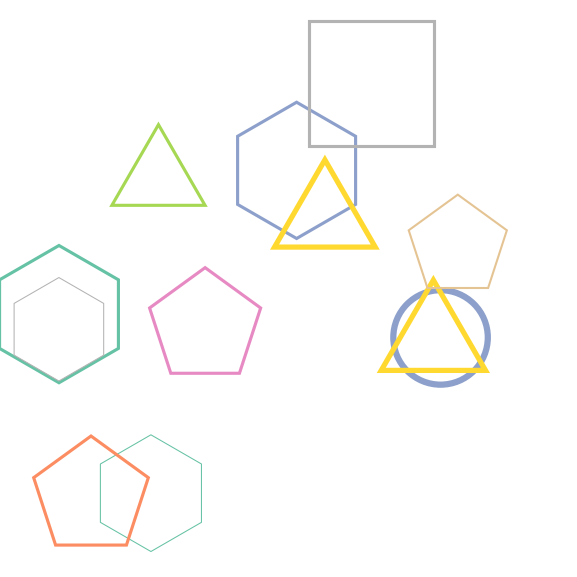[{"shape": "hexagon", "thickness": 0.5, "radius": 0.51, "center": [0.261, 0.145]}, {"shape": "hexagon", "thickness": 1.5, "radius": 0.59, "center": [0.102, 0.455]}, {"shape": "pentagon", "thickness": 1.5, "radius": 0.52, "center": [0.158, 0.14]}, {"shape": "circle", "thickness": 3, "radius": 0.41, "center": [0.763, 0.415]}, {"shape": "hexagon", "thickness": 1.5, "radius": 0.59, "center": [0.514, 0.704]}, {"shape": "pentagon", "thickness": 1.5, "radius": 0.51, "center": [0.355, 0.435]}, {"shape": "triangle", "thickness": 1.5, "radius": 0.47, "center": [0.274, 0.69]}, {"shape": "triangle", "thickness": 2.5, "radius": 0.5, "center": [0.563, 0.622]}, {"shape": "triangle", "thickness": 2.5, "radius": 0.52, "center": [0.75, 0.41]}, {"shape": "pentagon", "thickness": 1, "radius": 0.45, "center": [0.793, 0.573]}, {"shape": "hexagon", "thickness": 0.5, "radius": 0.45, "center": [0.102, 0.429]}, {"shape": "square", "thickness": 1.5, "radius": 0.54, "center": [0.643, 0.855]}]